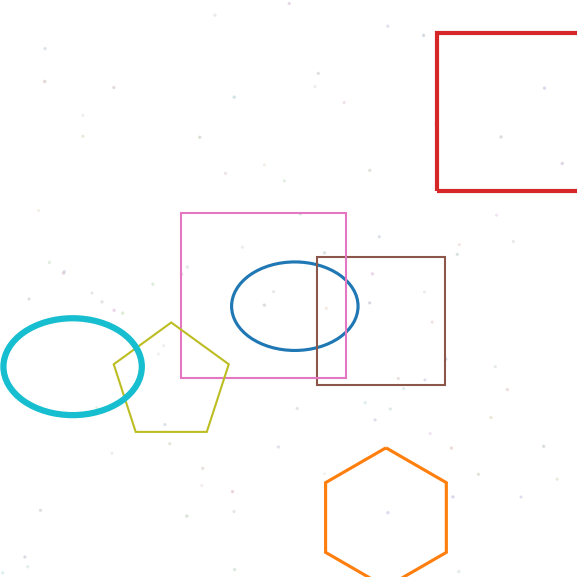[{"shape": "oval", "thickness": 1.5, "radius": 0.55, "center": [0.511, 0.469]}, {"shape": "hexagon", "thickness": 1.5, "radius": 0.6, "center": [0.668, 0.103]}, {"shape": "square", "thickness": 2, "radius": 0.68, "center": [0.894, 0.805]}, {"shape": "square", "thickness": 1, "radius": 0.56, "center": [0.66, 0.443]}, {"shape": "square", "thickness": 1, "radius": 0.72, "center": [0.456, 0.488]}, {"shape": "pentagon", "thickness": 1, "radius": 0.52, "center": [0.297, 0.336]}, {"shape": "oval", "thickness": 3, "radius": 0.6, "center": [0.126, 0.364]}]